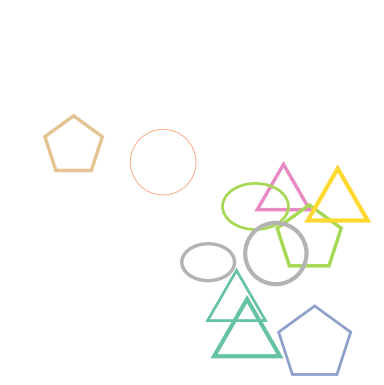[{"shape": "triangle", "thickness": 3, "radius": 0.49, "center": [0.642, 0.124]}, {"shape": "triangle", "thickness": 2, "radius": 0.43, "center": [0.614, 0.211]}, {"shape": "circle", "thickness": 0.5, "radius": 0.43, "center": [0.424, 0.579]}, {"shape": "pentagon", "thickness": 2, "radius": 0.49, "center": [0.817, 0.107]}, {"shape": "triangle", "thickness": 2.5, "radius": 0.39, "center": [0.736, 0.495]}, {"shape": "pentagon", "thickness": 2.5, "radius": 0.44, "center": [0.803, 0.38]}, {"shape": "oval", "thickness": 2, "radius": 0.43, "center": [0.664, 0.464]}, {"shape": "triangle", "thickness": 3, "radius": 0.45, "center": [0.877, 0.472]}, {"shape": "pentagon", "thickness": 2.5, "radius": 0.39, "center": [0.191, 0.621]}, {"shape": "oval", "thickness": 2.5, "radius": 0.34, "center": [0.541, 0.319]}, {"shape": "circle", "thickness": 3, "radius": 0.4, "center": [0.716, 0.342]}]